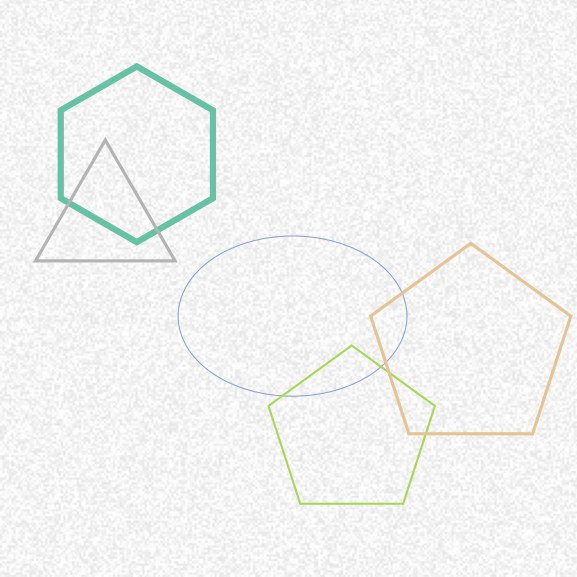[{"shape": "hexagon", "thickness": 3, "radius": 0.76, "center": [0.237, 0.732]}, {"shape": "oval", "thickness": 0.5, "radius": 0.99, "center": [0.507, 0.452]}, {"shape": "pentagon", "thickness": 1, "radius": 0.76, "center": [0.609, 0.249]}, {"shape": "pentagon", "thickness": 1.5, "radius": 0.91, "center": [0.815, 0.395]}, {"shape": "triangle", "thickness": 1.5, "radius": 0.7, "center": [0.182, 0.617]}]